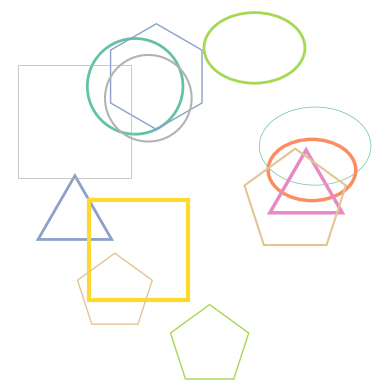[{"shape": "circle", "thickness": 2, "radius": 0.62, "center": [0.351, 0.776]}, {"shape": "oval", "thickness": 0.5, "radius": 0.72, "center": [0.819, 0.621]}, {"shape": "oval", "thickness": 2.5, "radius": 0.57, "center": [0.81, 0.558]}, {"shape": "hexagon", "thickness": 1, "radius": 0.69, "center": [0.406, 0.801]}, {"shape": "triangle", "thickness": 2, "radius": 0.55, "center": [0.195, 0.433]}, {"shape": "triangle", "thickness": 2.5, "radius": 0.54, "center": [0.795, 0.502]}, {"shape": "pentagon", "thickness": 1, "radius": 0.53, "center": [0.544, 0.102]}, {"shape": "oval", "thickness": 2, "radius": 0.66, "center": [0.661, 0.876]}, {"shape": "square", "thickness": 3, "radius": 0.64, "center": [0.359, 0.35]}, {"shape": "pentagon", "thickness": 1.5, "radius": 0.69, "center": [0.767, 0.475]}, {"shape": "pentagon", "thickness": 1, "radius": 0.51, "center": [0.298, 0.24]}, {"shape": "circle", "thickness": 1.5, "radius": 0.56, "center": [0.385, 0.745]}, {"shape": "square", "thickness": 0.5, "radius": 0.73, "center": [0.192, 0.685]}]